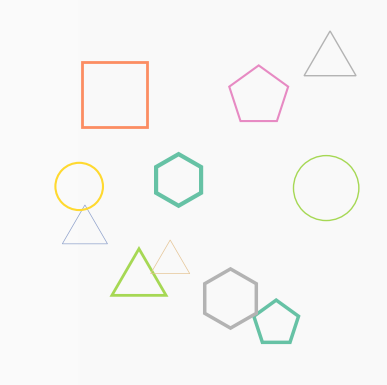[{"shape": "hexagon", "thickness": 3, "radius": 0.34, "center": [0.461, 0.533]}, {"shape": "pentagon", "thickness": 2.5, "radius": 0.3, "center": [0.713, 0.16]}, {"shape": "square", "thickness": 2, "radius": 0.42, "center": [0.295, 0.755]}, {"shape": "triangle", "thickness": 0.5, "radius": 0.34, "center": [0.219, 0.4]}, {"shape": "pentagon", "thickness": 1.5, "radius": 0.4, "center": [0.668, 0.75]}, {"shape": "triangle", "thickness": 2, "radius": 0.4, "center": [0.359, 0.273]}, {"shape": "circle", "thickness": 1, "radius": 0.42, "center": [0.842, 0.512]}, {"shape": "circle", "thickness": 1.5, "radius": 0.31, "center": [0.204, 0.516]}, {"shape": "triangle", "thickness": 0.5, "radius": 0.29, "center": [0.439, 0.318]}, {"shape": "hexagon", "thickness": 2.5, "radius": 0.38, "center": [0.595, 0.225]}, {"shape": "triangle", "thickness": 1, "radius": 0.39, "center": [0.852, 0.842]}]